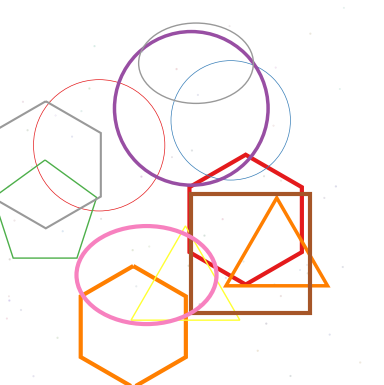[{"shape": "circle", "thickness": 0.5, "radius": 0.85, "center": [0.258, 0.623]}, {"shape": "hexagon", "thickness": 3, "radius": 0.84, "center": [0.638, 0.429]}, {"shape": "circle", "thickness": 0.5, "radius": 0.78, "center": [0.599, 0.687]}, {"shape": "pentagon", "thickness": 1, "radius": 0.7, "center": [0.117, 0.444]}, {"shape": "circle", "thickness": 2.5, "radius": 1.0, "center": [0.497, 0.719]}, {"shape": "hexagon", "thickness": 3, "radius": 0.79, "center": [0.346, 0.151]}, {"shape": "triangle", "thickness": 2.5, "radius": 0.76, "center": [0.719, 0.334]}, {"shape": "triangle", "thickness": 1, "radius": 0.82, "center": [0.482, 0.25]}, {"shape": "square", "thickness": 3, "radius": 0.77, "center": [0.65, 0.342]}, {"shape": "oval", "thickness": 3, "radius": 0.91, "center": [0.381, 0.286]}, {"shape": "oval", "thickness": 1, "radius": 0.75, "center": [0.509, 0.836]}, {"shape": "hexagon", "thickness": 1.5, "radius": 0.83, "center": [0.119, 0.572]}]